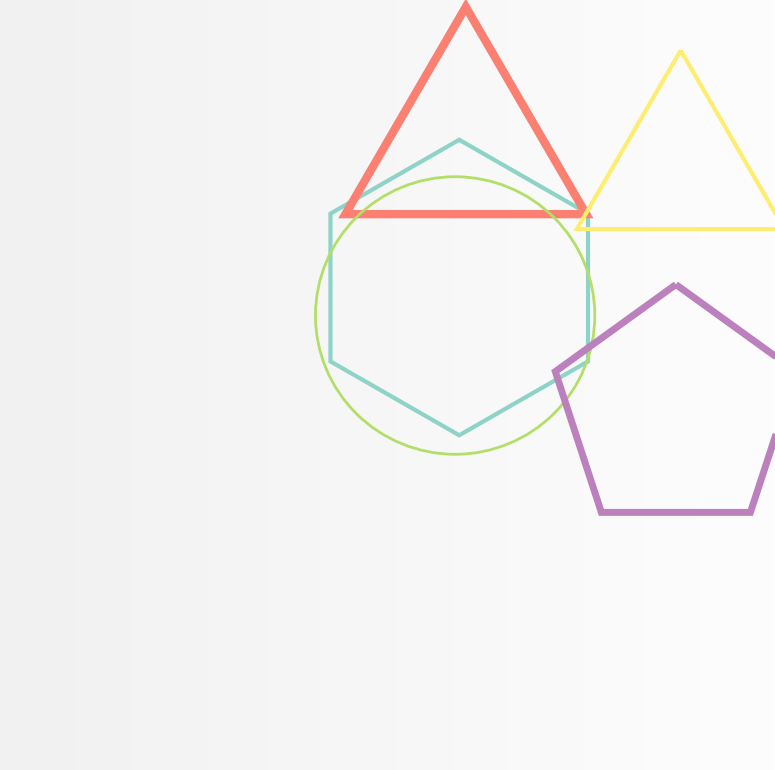[{"shape": "hexagon", "thickness": 1.5, "radius": 0.96, "center": [0.593, 0.627]}, {"shape": "triangle", "thickness": 3, "radius": 0.9, "center": [0.601, 0.812]}, {"shape": "circle", "thickness": 1, "radius": 0.9, "center": [0.587, 0.59]}, {"shape": "pentagon", "thickness": 2.5, "radius": 0.82, "center": [0.872, 0.467]}, {"shape": "triangle", "thickness": 1.5, "radius": 0.77, "center": [0.878, 0.78]}]